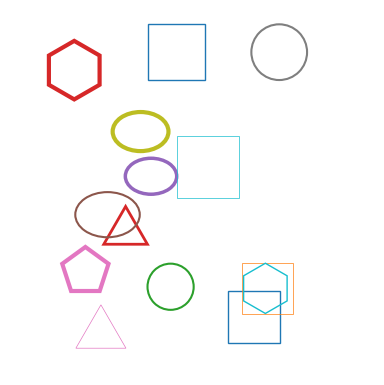[{"shape": "square", "thickness": 1, "radius": 0.37, "center": [0.458, 0.865]}, {"shape": "square", "thickness": 1, "radius": 0.34, "center": [0.659, 0.176]}, {"shape": "square", "thickness": 0.5, "radius": 0.33, "center": [0.695, 0.25]}, {"shape": "circle", "thickness": 1.5, "radius": 0.3, "center": [0.443, 0.255]}, {"shape": "hexagon", "thickness": 3, "radius": 0.38, "center": [0.193, 0.818]}, {"shape": "triangle", "thickness": 2, "radius": 0.33, "center": [0.326, 0.398]}, {"shape": "oval", "thickness": 2.5, "radius": 0.33, "center": [0.392, 0.542]}, {"shape": "oval", "thickness": 1.5, "radius": 0.42, "center": [0.279, 0.442]}, {"shape": "triangle", "thickness": 0.5, "radius": 0.38, "center": [0.262, 0.133]}, {"shape": "pentagon", "thickness": 3, "radius": 0.32, "center": [0.222, 0.295]}, {"shape": "circle", "thickness": 1.5, "radius": 0.36, "center": [0.725, 0.864]}, {"shape": "oval", "thickness": 3, "radius": 0.36, "center": [0.365, 0.658]}, {"shape": "square", "thickness": 0.5, "radius": 0.4, "center": [0.54, 0.566]}, {"shape": "hexagon", "thickness": 1, "radius": 0.33, "center": [0.689, 0.251]}]